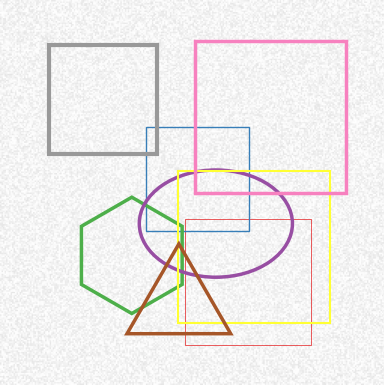[{"shape": "square", "thickness": 0.5, "radius": 0.82, "center": [0.644, 0.268]}, {"shape": "square", "thickness": 1, "radius": 0.67, "center": [0.513, 0.535]}, {"shape": "hexagon", "thickness": 2.5, "radius": 0.76, "center": [0.342, 0.337]}, {"shape": "oval", "thickness": 2.5, "radius": 0.99, "center": [0.561, 0.419]}, {"shape": "square", "thickness": 1.5, "radius": 0.99, "center": [0.66, 0.358]}, {"shape": "triangle", "thickness": 2.5, "radius": 0.78, "center": [0.465, 0.211]}, {"shape": "square", "thickness": 2.5, "radius": 0.98, "center": [0.703, 0.696]}, {"shape": "square", "thickness": 3, "radius": 0.71, "center": [0.267, 0.741]}]